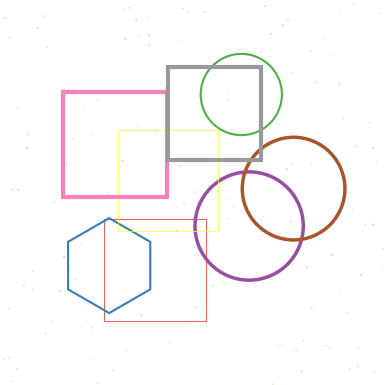[{"shape": "square", "thickness": 0.5, "radius": 0.66, "center": [0.403, 0.299]}, {"shape": "hexagon", "thickness": 1.5, "radius": 0.62, "center": [0.284, 0.31]}, {"shape": "circle", "thickness": 1.5, "radius": 0.53, "center": [0.627, 0.755]}, {"shape": "circle", "thickness": 2.5, "radius": 0.7, "center": [0.647, 0.413]}, {"shape": "square", "thickness": 0.5, "radius": 0.65, "center": [0.437, 0.531]}, {"shape": "circle", "thickness": 2.5, "radius": 0.67, "center": [0.763, 0.51]}, {"shape": "square", "thickness": 3, "radius": 0.68, "center": [0.298, 0.625]}, {"shape": "square", "thickness": 3, "radius": 0.6, "center": [0.556, 0.706]}]